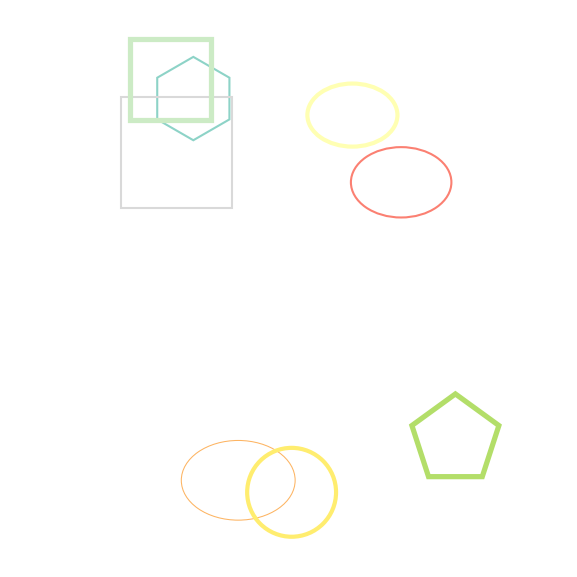[{"shape": "hexagon", "thickness": 1, "radius": 0.36, "center": [0.335, 0.828]}, {"shape": "oval", "thickness": 2, "radius": 0.39, "center": [0.61, 0.8]}, {"shape": "oval", "thickness": 1, "radius": 0.44, "center": [0.695, 0.683]}, {"shape": "oval", "thickness": 0.5, "radius": 0.49, "center": [0.413, 0.167]}, {"shape": "pentagon", "thickness": 2.5, "radius": 0.4, "center": [0.789, 0.238]}, {"shape": "square", "thickness": 1, "radius": 0.48, "center": [0.306, 0.736]}, {"shape": "square", "thickness": 2.5, "radius": 0.35, "center": [0.296, 0.862]}, {"shape": "circle", "thickness": 2, "radius": 0.38, "center": [0.505, 0.147]}]